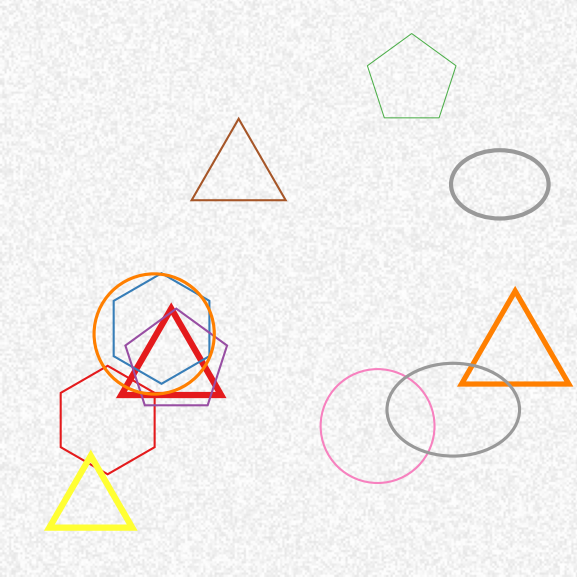[{"shape": "hexagon", "thickness": 1, "radius": 0.47, "center": [0.186, 0.272]}, {"shape": "triangle", "thickness": 3, "radius": 0.5, "center": [0.296, 0.365]}, {"shape": "hexagon", "thickness": 1, "radius": 0.48, "center": [0.28, 0.43]}, {"shape": "pentagon", "thickness": 0.5, "radius": 0.4, "center": [0.713, 0.86]}, {"shape": "pentagon", "thickness": 1, "radius": 0.46, "center": [0.305, 0.372]}, {"shape": "triangle", "thickness": 2.5, "radius": 0.54, "center": [0.892, 0.388]}, {"shape": "circle", "thickness": 1.5, "radius": 0.52, "center": [0.267, 0.421]}, {"shape": "triangle", "thickness": 3, "radius": 0.41, "center": [0.157, 0.127]}, {"shape": "triangle", "thickness": 1, "radius": 0.47, "center": [0.413, 0.699]}, {"shape": "circle", "thickness": 1, "radius": 0.49, "center": [0.654, 0.261]}, {"shape": "oval", "thickness": 2, "radius": 0.42, "center": [0.865, 0.68]}, {"shape": "oval", "thickness": 1.5, "radius": 0.57, "center": [0.785, 0.29]}]